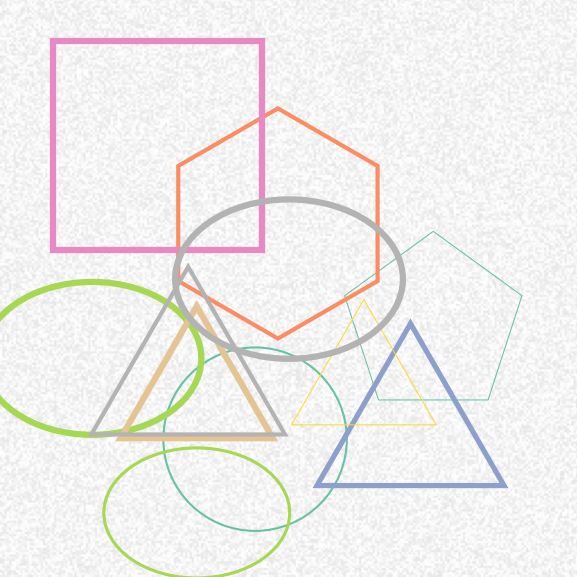[{"shape": "circle", "thickness": 1, "radius": 0.79, "center": [0.442, 0.239]}, {"shape": "pentagon", "thickness": 0.5, "radius": 0.81, "center": [0.75, 0.437]}, {"shape": "hexagon", "thickness": 2, "radius": 1.0, "center": [0.481, 0.612]}, {"shape": "triangle", "thickness": 2.5, "radius": 0.93, "center": [0.711, 0.252]}, {"shape": "square", "thickness": 3, "radius": 0.9, "center": [0.273, 0.747]}, {"shape": "oval", "thickness": 1.5, "radius": 0.8, "center": [0.341, 0.111]}, {"shape": "oval", "thickness": 3, "radius": 0.95, "center": [0.16, 0.379]}, {"shape": "triangle", "thickness": 0.5, "radius": 0.72, "center": [0.63, 0.336]}, {"shape": "triangle", "thickness": 3, "radius": 0.76, "center": [0.341, 0.316]}, {"shape": "triangle", "thickness": 2, "radius": 0.97, "center": [0.326, 0.344]}, {"shape": "oval", "thickness": 3, "radius": 0.99, "center": [0.5, 0.516]}]